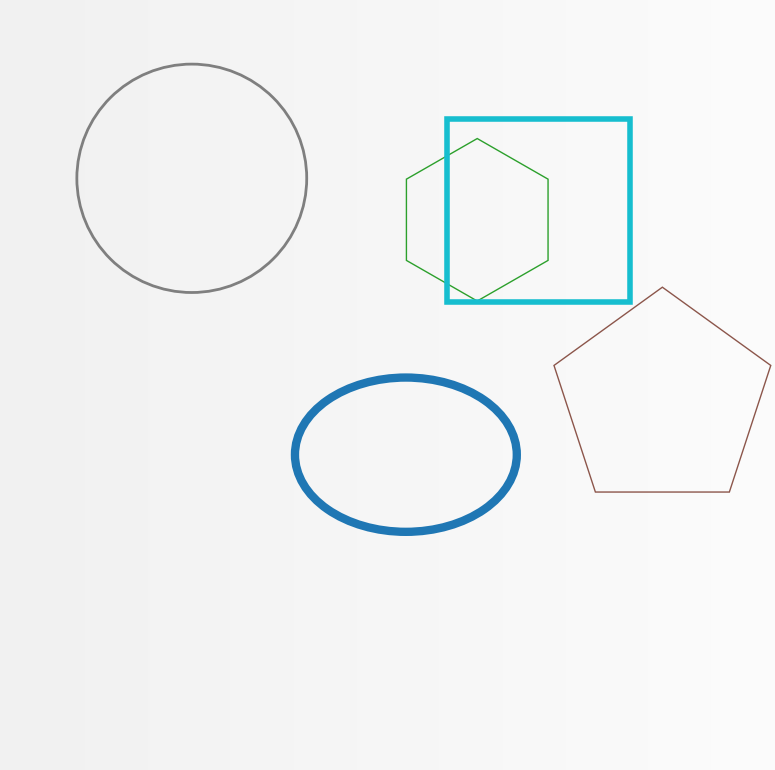[{"shape": "oval", "thickness": 3, "radius": 0.72, "center": [0.524, 0.409]}, {"shape": "hexagon", "thickness": 0.5, "radius": 0.53, "center": [0.616, 0.715]}, {"shape": "pentagon", "thickness": 0.5, "radius": 0.74, "center": [0.855, 0.48]}, {"shape": "circle", "thickness": 1, "radius": 0.74, "center": [0.247, 0.768]}, {"shape": "square", "thickness": 2, "radius": 0.59, "center": [0.695, 0.727]}]